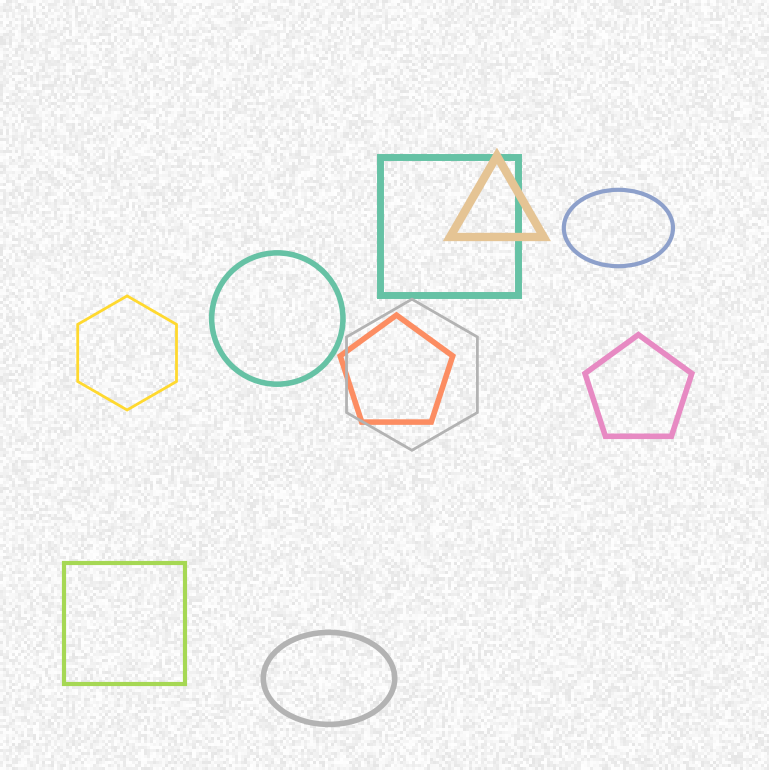[{"shape": "circle", "thickness": 2, "radius": 0.43, "center": [0.36, 0.586]}, {"shape": "square", "thickness": 2.5, "radius": 0.45, "center": [0.583, 0.706]}, {"shape": "pentagon", "thickness": 2, "radius": 0.38, "center": [0.515, 0.514]}, {"shape": "oval", "thickness": 1.5, "radius": 0.35, "center": [0.803, 0.704]}, {"shape": "pentagon", "thickness": 2, "radius": 0.36, "center": [0.829, 0.492]}, {"shape": "square", "thickness": 1.5, "radius": 0.39, "center": [0.161, 0.19]}, {"shape": "hexagon", "thickness": 1, "radius": 0.37, "center": [0.165, 0.542]}, {"shape": "triangle", "thickness": 3, "radius": 0.35, "center": [0.645, 0.727]}, {"shape": "oval", "thickness": 2, "radius": 0.43, "center": [0.427, 0.119]}, {"shape": "hexagon", "thickness": 1, "radius": 0.49, "center": [0.535, 0.513]}]